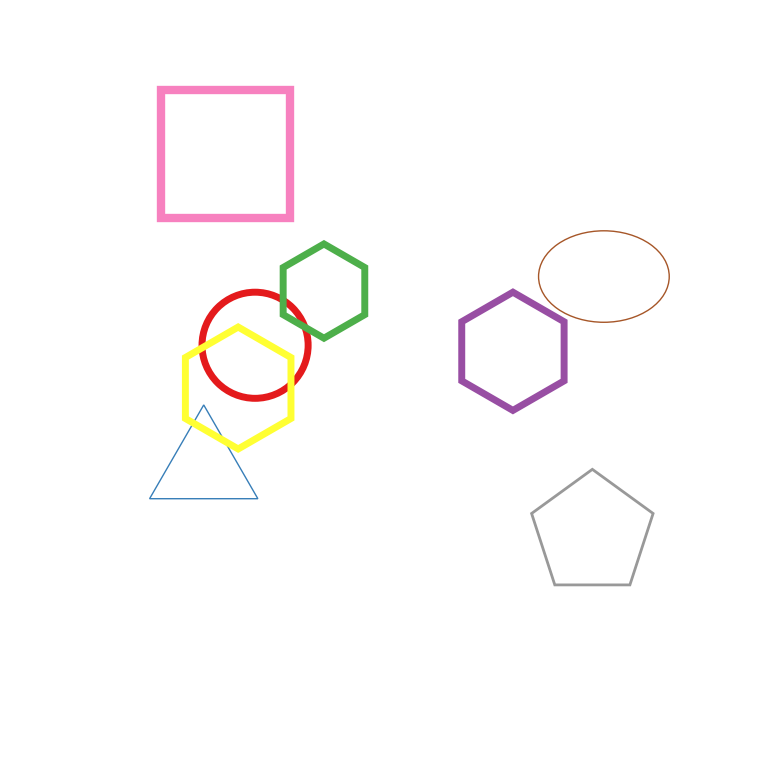[{"shape": "circle", "thickness": 2.5, "radius": 0.34, "center": [0.331, 0.552]}, {"shape": "triangle", "thickness": 0.5, "radius": 0.41, "center": [0.265, 0.393]}, {"shape": "hexagon", "thickness": 2.5, "radius": 0.31, "center": [0.421, 0.622]}, {"shape": "hexagon", "thickness": 2.5, "radius": 0.38, "center": [0.666, 0.544]}, {"shape": "hexagon", "thickness": 2.5, "radius": 0.4, "center": [0.309, 0.496]}, {"shape": "oval", "thickness": 0.5, "radius": 0.42, "center": [0.784, 0.641]}, {"shape": "square", "thickness": 3, "radius": 0.42, "center": [0.293, 0.8]}, {"shape": "pentagon", "thickness": 1, "radius": 0.41, "center": [0.769, 0.308]}]